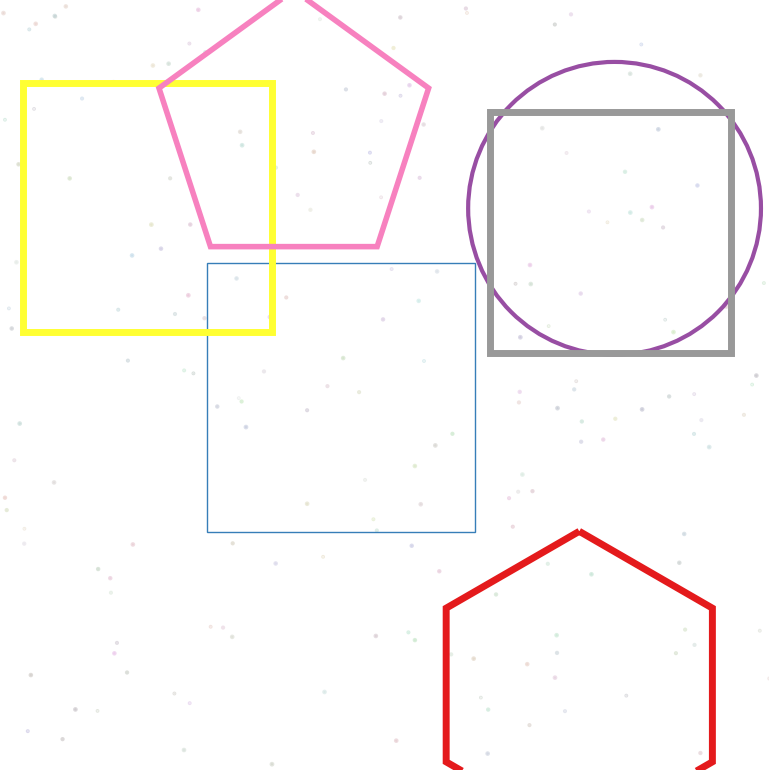[{"shape": "hexagon", "thickness": 2.5, "radius": 1.0, "center": [0.752, 0.11]}, {"shape": "square", "thickness": 0.5, "radius": 0.87, "center": [0.443, 0.484]}, {"shape": "circle", "thickness": 1.5, "radius": 0.95, "center": [0.798, 0.729]}, {"shape": "square", "thickness": 2.5, "radius": 0.81, "center": [0.191, 0.731]}, {"shape": "pentagon", "thickness": 2, "radius": 0.92, "center": [0.382, 0.829]}, {"shape": "square", "thickness": 2.5, "radius": 0.78, "center": [0.793, 0.698]}]